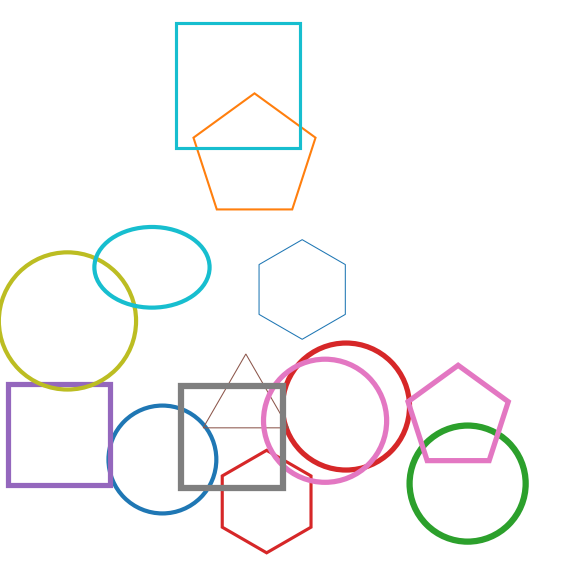[{"shape": "hexagon", "thickness": 0.5, "radius": 0.43, "center": [0.523, 0.498]}, {"shape": "circle", "thickness": 2, "radius": 0.47, "center": [0.281, 0.203]}, {"shape": "pentagon", "thickness": 1, "radius": 0.56, "center": [0.441, 0.726]}, {"shape": "circle", "thickness": 3, "radius": 0.5, "center": [0.81, 0.162]}, {"shape": "hexagon", "thickness": 1.5, "radius": 0.44, "center": [0.462, 0.131]}, {"shape": "circle", "thickness": 2.5, "radius": 0.55, "center": [0.599, 0.295]}, {"shape": "square", "thickness": 2.5, "radius": 0.44, "center": [0.102, 0.246]}, {"shape": "triangle", "thickness": 0.5, "radius": 0.43, "center": [0.426, 0.301]}, {"shape": "circle", "thickness": 2.5, "radius": 0.53, "center": [0.563, 0.271]}, {"shape": "pentagon", "thickness": 2.5, "radius": 0.46, "center": [0.793, 0.275]}, {"shape": "square", "thickness": 3, "radius": 0.44, "center": [0.402, 0.243]}, {"shape": "circle", "thickness": 2, "radius": 0.59, "center": [0.117, 0.443]}, {"shape": "square", "thickness": 1.5, "radius": 0.54, "center": [0.412, 0.852]}, {"shape": "oval", "thickness": 2, "radius": 0.5, "center": [0.263, 0.536]}]